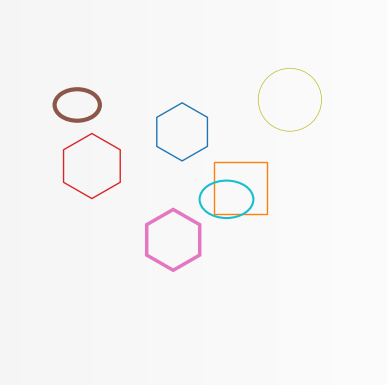[{"shape": "hexagon", "thickness": 1, "radius": 0.38, "center": [0.47, 0.657]}, {"shape": "square", "thickness": 1, "radius": 0.34, "center": [0.622, 0.512]}, {"shape": "hexagon", "thickness": 1, "radius": 0.42, "center": [0.237, 0.569]}, {"shape": "oval", "thickness": 3, "radius": 0.29, "center": [0.199, 0.727]}, {"shape": "hexagon", "thickness": 2.5, "radius": 0.39, "center": [0.447, 0.377]}, {"shape": "circle", "thickness": 0.5, "radius": 0.41, "center": [0.748, 0.741]}, {"shape": "oval", "thickness": 1.5, "radius": 0.35, "center": [0.584, 0.482]}]